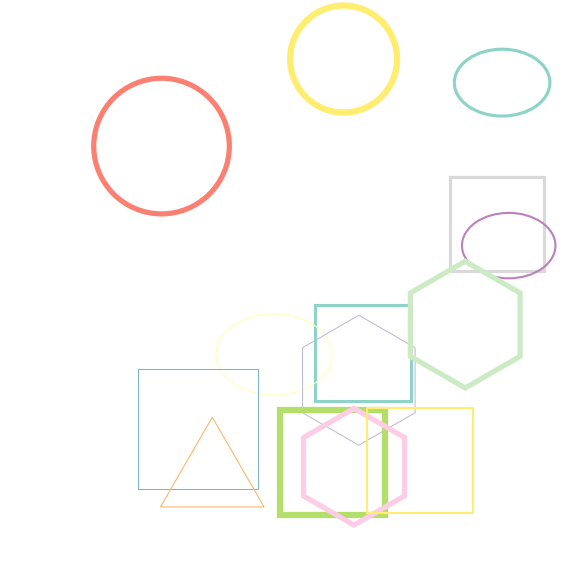[{"shape": "square", "thickness": 1.5, "radius": 0.41, "center": [0.628, 0.388]}, {"shape": "oval", "thickness": 1.5, "radius": 0.41, "center": [0.869, 0.856]}, {"shape": "oval", "thickness": 0.5, "radius": 0.5, "center": [0.474, 0.385]}, {"shape": "hexagon", "thickness": 0.5, "radius": 0.56, "center": [0.621, 0.341]}, {"shape": "circle", "thickness": 2.5, "radius": 0.59, "center": [0.28, 0.746]}, {"shape": "square", "thickness": 0.5, "radius": 0.52, "center": [0.343, 0.257]}, {"shape": "triangle", "thickness": 0.5, "radius": 0.52, "center": [0.368, 0.173]}, {"shape": "square", "thickness": 3, "radius": 0.46, "center": [0.576, 0.198]}, {"shape": "hexagon", "thickness": 2.5, "radius": 0.51, "center": [0.613, 0.191]}, {"shape": "square", "thickness": 1.5, "radius": 0.41, "center": [0.86, 0.611]}, {"shape": "oval", "thickness": 1, "radius": 0.4, "center": [0.881, 0.574]}, {"shape": "hexagon", "thickness": 2.5, "radius": 0.55, "center": [0.806, 0.437]}, {"shape": "square", "thickness": 1, "radius": 0.46, "center": [0.727, 0.202]}, {"shape": "circle", "thickness": 3, "radius": 0.46, "center": [0.595, 0.897]}]